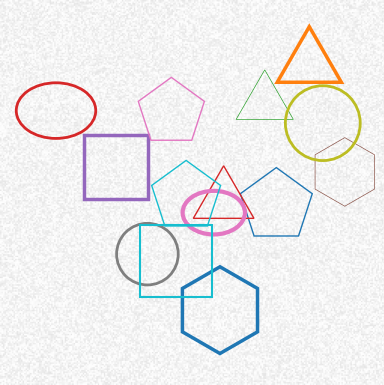[{"shape": "pentagon", "thickness": 1, "radius": 0.49, "center": [0.718, 0.466]}, {"shape": "hexagon", "thickness": 2.5, "radius": 0.56, "center": [0.571, 0.194]}, {"shape": "triangle", "thickness": 2.5, "radius": 0.48, "center": [0.803, 0.834]}, {"shape": "triangle", "thickness": 0.5, "radius": 0.43, "center": [0.688, 0.733]}, {"shape": "triangle", "thickness": 1, "radius": 0.45, "center": [0.581, 0.478]}, {"shape": "oval", "thickness": 2, "radius": 0.52, "center": [0.145, 0.713]}, {"shape": "square", "thickness": 2.5, "radius": 0.42, "center": [0.302, 0.566]}, {"shape": "hexagon", "thickness": 0.5, "radius": 0.45, "center": [0.896, 0.553]}, {"shape": "oval", "thickness": 3, "radius": 0.4, "center": [0.555, 0.448]}, {"shape": "pentagon", "thickness": 1, "radius": 0.45, "center": [0.445, 0.709]}, {"shape": "circle", "thickness": 2, "radius": 0.4, "center": [0.383, 0.34]}, {"shape": "circle", "thickness": 2, "radius": 0.49, "center": [0.838, 0.68]}, {"shape": "pentagon", "thickness": 1, "radius": 0.47, "center": [0.483, 0.489]}, {"shape": "square", "thickness": 1.5, "radius": 0.47, "center": [0.458, 0.323]}]